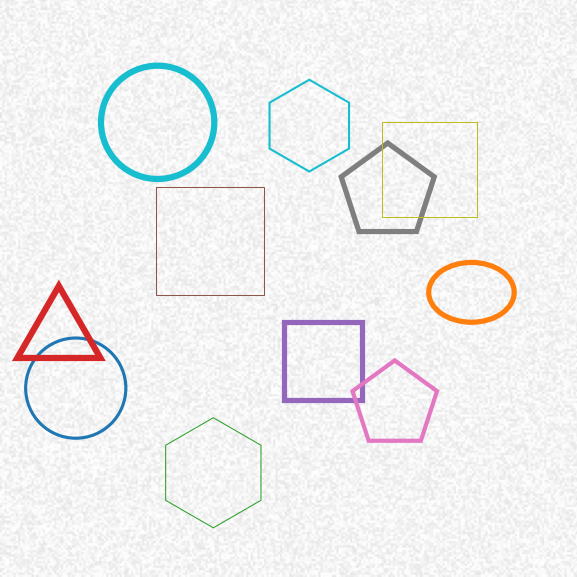[{"shape": "circle", "thickness": 1.5, "radius": 0.43, "center": [0.131, 0.327]}, {"shape": "oval", "thickness": 2.5, "radius": 0.37, "center": [0.816, 0.493]}, {"shape": "hexagon", "thickness": 0.5, "radius": 0.48, "center": [0.369, 0.18]}, {"shape": "triangle", "thickness": 3, "radius": 0.42, "center": [0.102, 0.421]}, {"shape": "square", "thickness": 2.5, "radius": 0.34, "center": [0.56, 0.374]}, {"shape": "square", "thickness": 0.5, "radius": 0.47, "center": [0.364, 0.582]}, {"shape": "pentagon", "thickness": 2, "radius": 0.38, "center": [0.684, 0.298]}, {"shape": "pentagon", "thickness": 2.5, "radius": 0.42, "center": [0.671, 0.667]}, {"shape": "square", "thickness": 0.5, "radius": 0.41, "center": [0.743, 0.705]}, {"shape": "hexagon", "thickness": 1, "radius": 0.4, "center": [0.536, 0.782]}, {"shape": "circle", "thickness": 3, "radius": 0.49, "center": [0.273, 0.787]}]